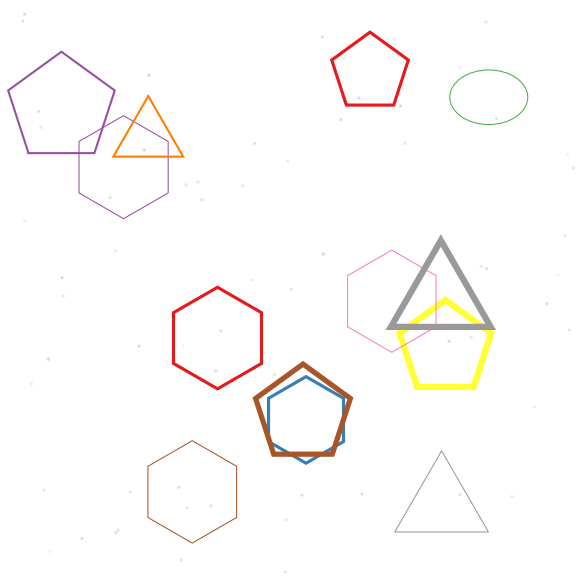[{"shape": "hexagon", "thickness": 1.5, "radius": 0.44, "center": [0.377, 0.414]}, {"shape": "pentagon", "thickness": 1.5, "radius": 0.35, "center": [0.641, 0.874]}, {"shape": "hexagon", "thickness": 1.5, "radius": 0.37, "center": [0.53, 0.272]}, {"shape": "oval", "thickness": 0.5, "radius": 0.34, "center": [0.846, 0.831]}, {"shape": "hexagon", "thickness": 0.5, "radius": 0.45, "center": [0.214, 0.71]}, {"shape": "pentagon", "thickness": 1, "radius": 0.49, "center": [0.106, 0.813]}, {"shape": "triangle", "thickness": 1, "radius": 0.35, "center": [0.257, 0.763]}, {"shape": "pentagon", "thickness": 3, "radius": 0.42, "center": [0.771, 0.396]}, {"shape": "pentagon", "thickness": 2.5, "radius": 0.43, "center": [0.525, 0.282]}, {"shape": "hexagon", "thickness": 0.5, "radius": 0.44, "center": [0.333, 0.147]}, {"shape": "hexagon", "thickness": 0.5, "radius": 0.44, "center": [0.678, 0.478]}, {"shape": "triangle", "thickness": 0.5, "radius": 0.47, "center": [0.765, 0.125]}, {"shape": "triangle", "thickness": 3, "radius": 0.5, "center": [0.763, 0.483]}]